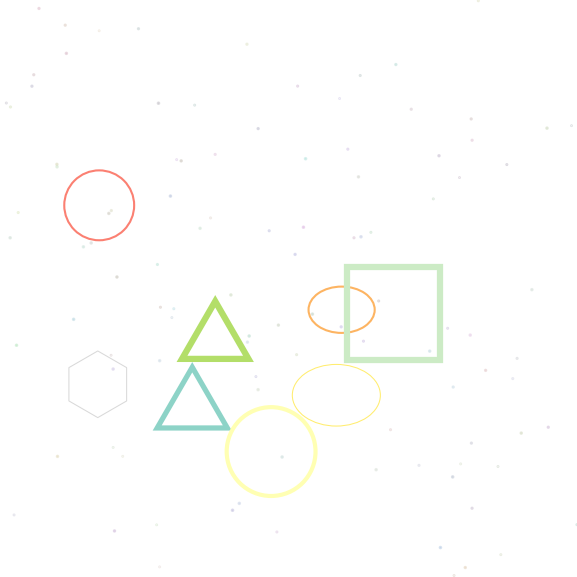[{"shape": "triangle", "thickness": 2.5, "radius": 0.35, "center": [0.333, 0.293]}, {"shape": "circle", "thickness": 2, "radius": 0.38, "center": [0.469, 0.217]}, {"shape": "circle", "thickness": 1, "radius": 0.3, "center": [0.172, 0.644]}, {"shape": "oval", "thickness": 1, "radius": 0.29, "center": [0.592, 0.463]}, {"shape": "triangle", "thickness": 3, "radius": 0.33, "center": [0.373, 0.411]}, {"shape": "hexagon", "thickness": 0.5, "radius": 0.29, "center": [0.169, 0.334]}, {"shape": "square", "thickness": 3, "radius": 0.4, "center": [0.681, 0.456]}, {"shape": "oval", "thickness": 0.5, "radius": 0.38, "center": [0.582, 0.315]}]